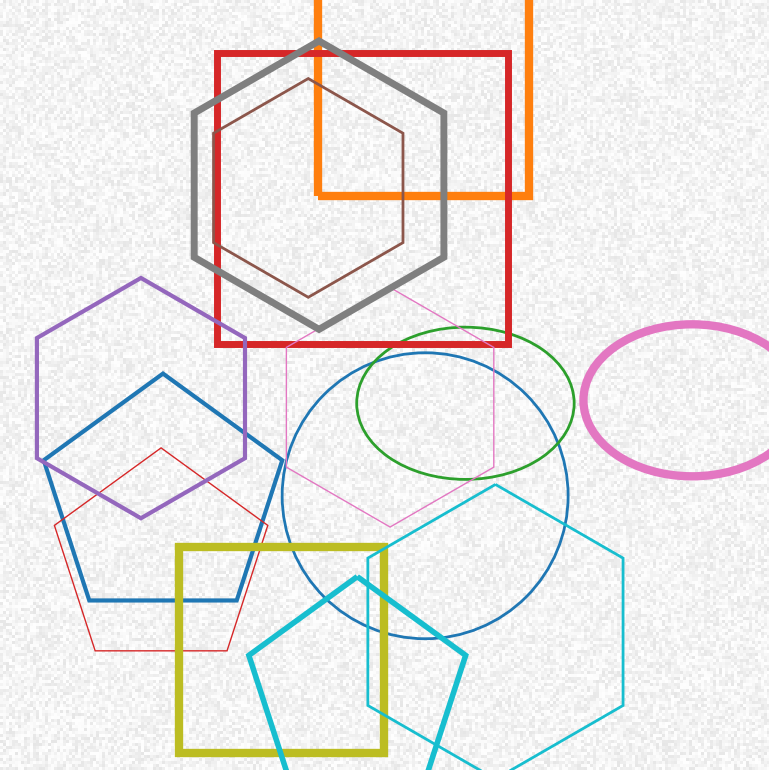[{"shape": "pentagon", "thickness": 1.5, "radius": 0.81, "center": [0.212, 0.352]}, {"shape": "circle", "thickness": 1, "radius": 0.93, "center": [0.552, 0.356]}, {"shape": "square", "thickness": 3, "radius": 0.68, "center": [0.55, 0.882]}, {"shape": "oval", "thickness": 1, "radius": 0.71, "center": [0.604, 0.476]}, {"shape": "pentagon", "thickness": 0.5, "radius": 0.73, "center": [0.209, 0.273]}, {"shape": "square", "thickness": 2.5, "radius": 0.94, "center": [0.471, 0.742]}, {"shape": "hexagon", "thickness": 1.5, "radius": 0.78, "center": [0.183, 0.483]}, {"shape": "hexagon", "thickness": 1, "radius": 0.71, "center": [0.4, 0.756]}, {"shape": "hexagon", "thickness": 0.5, "radius": 0.78, "center": [0.507, 0.471]}, {"shape": "oval", "thickness": 3, "radius": 0.71, "center": [0.899, 0.48]}, {"shape": "hexagon", "thickness": 2.5, "radius": 0.94, "center": [0.414, 0.76]}, {"shape": "square", "thickness": 3, "radius": 0.67, "center": [0.366, 0.156]}, {"shape": "hexagon", "thickness": 1, "radius": 0.96, "center": [0.643, 0.18]}, {"shape": "pentagon", "thickness": 2, "radius": 0.74, "center": [0.464, 0.103]}]